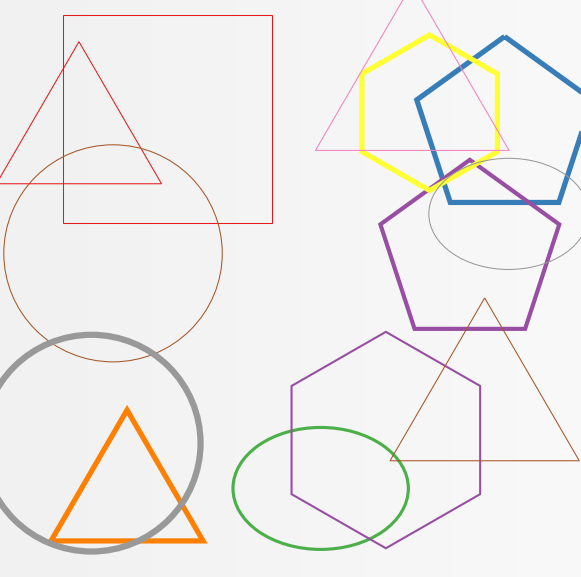[{"shape": "triangle", "thickness": 0.5, "radius": 0.82, "center": [0.136, 0.763]}, {"shape": "square", "thickness": 0.5, "radius": 0.9, "center": [0.289, 0.793]}, {"shape": "pentagon", "thickness": 2.5, "radius": 0.79, "center": [0.868, 0.777]}, {"shape": "oval", "thickness": 1.5, "radius": 0.75, "center": [0.552, 0.153]}, {"shape": "pentagon", "thickness": 2, "radius": 0.81, "center": [0.808, 0.561]}, {"shape": "hexagon", "thickness": 1, "radius": 0.94, "center": [0.664, 0.237]}, {"shape": "triangle", "thickness": 2.5, "radius": 0.76, "center": [0.219, 0.138]}, {"shape": "hexagon", "thickness": 2.5, "radius": 0.67, "center": [0.739, 0.804]}, {"shape": "circle", "thickness": 0.5, "radius": 0.94, "center": [0.194, 0.56]}, {"shape": "triangle", "thickness": 0.5, "radius": 0.94, "center": [0.834, 0.295]}, {"shape": "triangle", "thickness": 0.5, "radius": 0.96, "center": [0.709, 0.835]}, {"shape": "oval", "thickness": 0.5, "radius": 0.69, "center": [0.875, 0.629]}, {"shape": "circle", "thickness": 3, "radius": 0.94, "center": [0.157, 0.232]}]